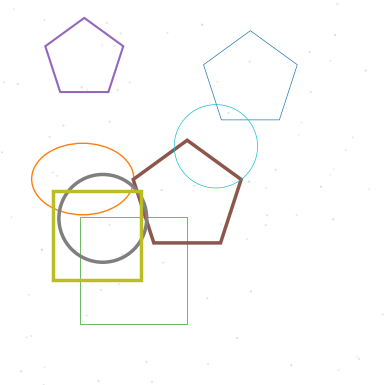[{"shape": "pentagon", "thickness": 0.5, "radius": 0.64, "center": [0.65, 0.792]}, {"shape": "oval", "thickness": 1, "radius": 0.66, "center": [0.215, 0.535]}, {"shape": "square", "thickness": 0.5, "radius": 0.69, "center": [0.347, 0.298]}, {"shape": "pentagon", "thickness": 1.5, "radius": 0.53, "center": [0.219, 0.847]}, {"shape": "pentagon", "thickness": 2.5, "radius": 0.74, "center": [0.486, 0.488]}, {"shape": "circle", "thickness": 2.5, "radius": 0.57, "center": [0.267, 0.433]}, {"shape": "square", "thickness": 2.5, "radius": 0.57, "center": [0.252, 0.388]}, {"shape": "circle", "thickness": 0.5, "radius": 0.54, "center": [0.561, 0.62]}]